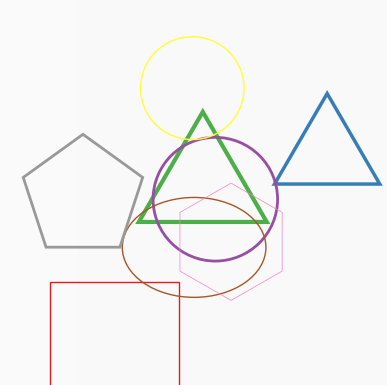[{"shape": "square", "thickness": 1, "radius": 0.83, "center": [0.295, 0.101]}, {"shape": "triangle", "thickness": 2.5, "radius": 0.78, "center": [0.844, 0.6]}, {"shape": "triangle", "thickness": 3, "radius": 0.95, "center": [0.523, 0.519]}, {"shape": "circle", "thickness": 2, "radius": 0.8, "center": [0.556, 0.483]}, {"shape": "circle", "thickness": 1, "radius": 0.67, "center": [0.496, 0.771]}, {"shape": "oval", "thickness": 1, "radius": 0.93, "center": [0.501, 0.357]}, {"shape": "hexagon", "thickness": 0.5, "radius": 0.76, "center": [0.596, 0.372]}, {"shape": "pentagon", "thickness": 2, "radius": 0.81, "center": [0.214, 0.489]}]